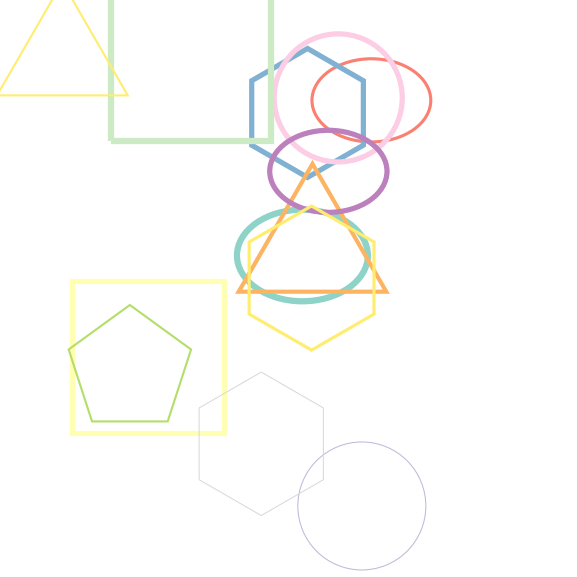[{"shape": "oval", "thickness": 3, "radius": 0.57, "center": [0.524, 0.557]}, {"shape": "square", "thickness": 2.5, "radius": 0.66, "center": [0.257, 0.381]}, {"shape": "circle", "thickness": 0.5, "radius": 0.55, "center": [0.627, 0.123]}, {"shape": "oval", "thickness": 1.5, "radius": 0.51, "center": [0.643, 0.825]}, {"shape": "hexagon", "thickness": 2.5, "radius": 0.56, "center": [0.533, 0.804]}, {"shape": "triangle", "thickness": 2, "radius": 0.74, "center": [0.541, 0.568]}, {"shape": "pentagon", "thickness": 1, "radius": 0.56, "center": [0.225, 0.36]}, {"shape": "circle", "thickness": 2.5, "radius": 0.55, "center": [0.586, 0.83]}, {"shape": "hexagon", "thickness": 0.5, "radius": 0.62, "center": [0.452, 0.231]}, {"shape": "oval", "thickness": 2.5, "radius": 0.51, "center": [0.569, 0.702]}, {"shape": "square", "thickness": 3, "radius": 0.69, "center": [0.331, 0.893]}, {"shape": "hexagon", "thickness": 1.5, "radius": 0.62, "center": [0.54, 0.518]}, {"shape": "triangle", "thickness": 1, "radius": 0.65, "center": [0.108, 0.899]}]